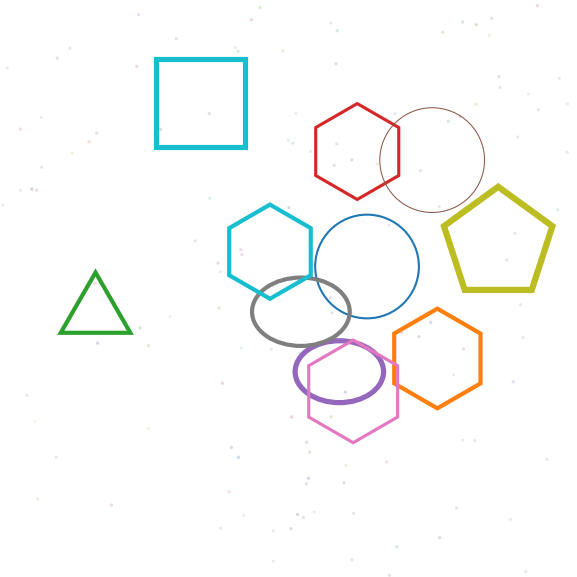[{"shape": "circle", "thickness": 1, "radius": 0.45, "center": [0.636, 0.538]}, {"shape": "hexagon", "thickness": 2, "radius": 0.43, "center": [0.757, 0.378]}, {"shape": "triangle", "thickness": 2, "radius": 0.35, "center": [0.165, 0.458]}, {"shape": "hexagon", "thickness": 1.5, "radius": 0.42, "center": [0.619, 0.737]}, {"shape": "oval", "thickness": 2.5, "radius": 0.38, "center": [0.588, 0.356]}, {"shape": "circle", "thickness": 0.5, "radius": 0.45, "center": [0.748, 0.722]}, {"shape": "hexagon", "thickness": 1.5, "radius": 0.44, "center": [0.612, 0.321]}, {"shape": "oval", "thickness": 2, "radius": 0.42, "center": [0.521, 0.459]}, {"shape": "pentagon", "thickness": 3, "radius": 0.49, "center": [0.863, 0.577]}, {"shape": "hexagon", "thickness": 2, "radius": 0.41, "center": [0.467, 0.563]}, {"shape": "square", "thickness": 2.5, "radius": 0.38, "center": [0.347, 0.821]}]